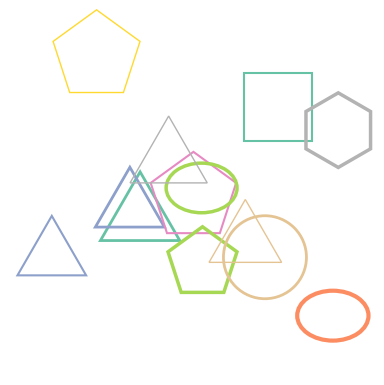[{"shape": "square", "thickness": 1.5, "radius": 0.44, "center": [0.722, 0.722]}, {"shape": "triangle", "thickness": 2, "radius": 0.59, "center": [0.364, 0.435]}, {"shape": "oval", "thickness": 3, "radius": 0.46, "center": [0.865, 0.18]}, {"shape": "triangle", "thickness": 1.5, "radius": 0.51, "center": [0.135, 0.336]}, {"shape": "triangle", "thickness": 2, "radius": 0.52, "center": [0.337, 0.462]}, {"shape": "pentagon", "thickness": 1.5, "radius": 0.58, "center": [0.502, 0.489]}, {"shape": "oval", "thickness": 2.5, "radius": 0.46, "center": [0.524, 0.512]}, {"shape": "pentagon", "thickness": 2.5, "radius": 0.47, "center": [0.526, 0.317]}, {"shape": "pentagon", "thickness": 1, "radius": 0.59, "center": [0.251, 0.856]}, {"shape": "triangle", "thickness": 1, "radius": 0.54, "center": [0.637, 0.373]}, {"shape": "circle", "thickness": 2, "radius": 0.54, "center": [0.688, 0.332]}, {"shape": "triangle", "thickness": 1, "radius": 0.58, "center": [0.438, 0.583]}, {"shape": "hexagon", "thickness": 2.5, "radius": 0.48, "center": [0.879, 0.662]}]